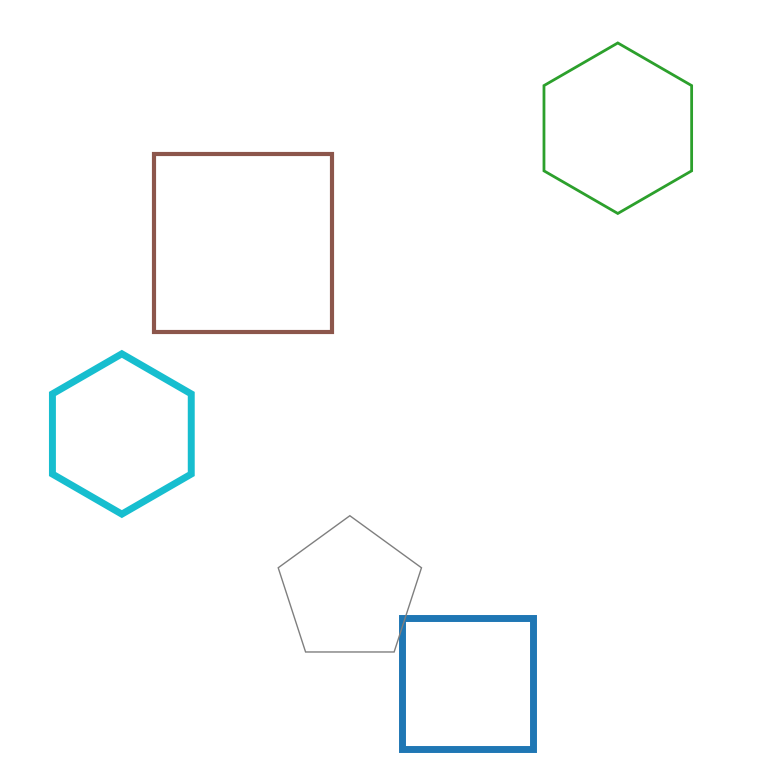[{"shape": "square", "thickness": 2.5, "radius": 0.42, "center": [0.607, 0.112]}, {"shape": "hexagon", "thickness": 1, "radius": 0.55, "center": [0.802, 0.833]}, {"shape": "square", "thickness": 1.5, "radius": 0.58, "center": [0.316, 0.684]}, {"shape": "pentagon", "thickness": 0.5, "radius": 0.49, "center": [0.454, 0.232]}, {"shape": "hexagon", "thickness": 2.5, "radius": 0.52, "center": [0.158, 0.436]}]